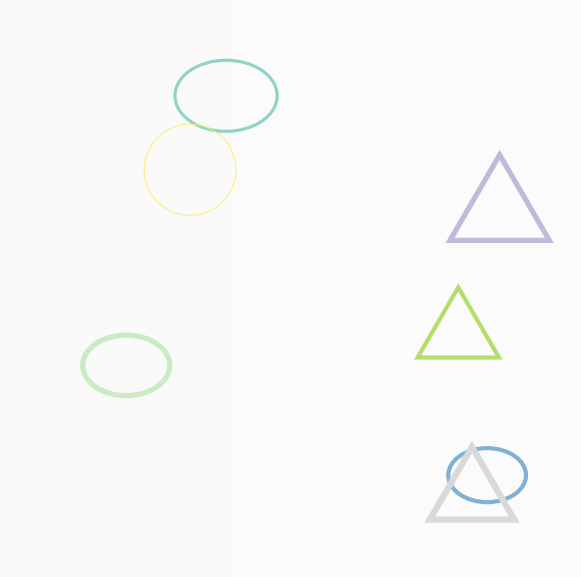[{"shape": "oval", "thickness": 1.5, "radius": 0.44, "center": [0.389, 0.833]}, {"shape": "triangle", "thickness": 2.5, "radius": 0.49, "center": [0.86, 0.632]}, {"shape": "oval", "thickness": 2, "radius": 0.33, "center": [0.838, 0.176]}, {"shape": "triangle", "thickness": 2, "radius": 0.4, "center": [0.788, 0.421]}, {"shape": "triangle", "thickness": 3, "radius": 0.42, "center": [0.812, 0.141]}, {"shape": "oval", "thickness": 2.5, "radius": 0.37, "center": [0.217, 0.366]}, {"shape": "circle", "thickness": 0.5, "radius": 0.39, "center": [0.327, 0.705]}]